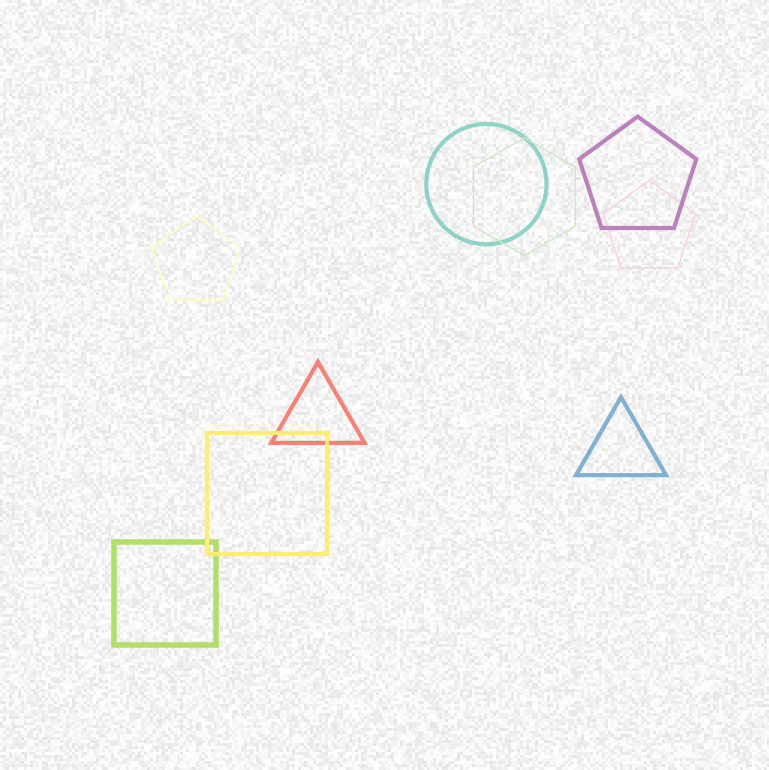[{"shape": "circle", "thickness": 1.5, "radius": 0.39, "center": [0.632, 0.761]}, {"shape": "pentagon", "thickness": 0.5, "radius": 0.3, "center": [0.255, 0.659]}, {"shape": "triangle", "thickness": 1.5, "radius": 0.35, "center": [0.413, 0.46]}, {"shape": "triangle", "thickness": 1.5, "radius": 0.34, "center": [0.807, 0.417]}, {"shape": "square", "thickness": 2, "radius": 0.33, "center": [0.214, 0.229]}, {"shape": "pentagon", "thickness": 0.5, "radius": 0.31, "center": [0.843, 0.703]}, {"shape": "pentagon", "thickness": 1.5, "radius": 0.4, "center": [0.828, 0.769]}, {"shape": "hexagon", "thickness": 0.5, "radius": 0.38, "center": [0.681, 0.745]}, {"shape": "square", "thickness": 1.5, "radius": 0.39, "center": [0.347, 0.359]}]